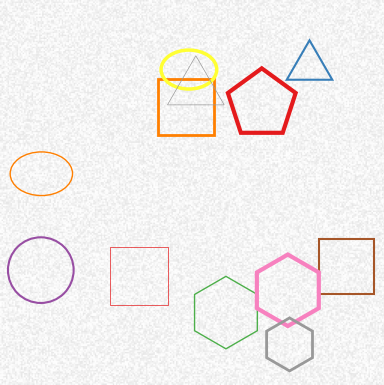[{"shape": "square", "thickness": 0.5, "radius": 0.38, "center": [0.361, 0.283]}, {"shape": "pentagon", "thickness": 3, "radius": 0.46, "center": [0.68, 0.73]}, {"shape": "triangle", "thickness": 1.5, "radius": 0.34, "center": [0.804, 0.827]}, {"shape": "hexagon", "thickness": 1, "radius": 0.47, "center": [0.587, 0.188]}, {"shape": "circle", "thickness": 1.5, "radius": 0.43, "center": [0.106, 0.298]}, {"shape": "oval", "thickness": 1, "radius": 0.4, "center": [0.107, 0.549]}, {"shape": "square", "thickness": 2, "radius": 0.37, "center": [0.483, 0.722]}, {"shape": "oval", "thickness": 2.5, "radius": 0.36, "center": [0.491, 0.819]}, {"shape": "square", "thickness": 1.5, "radius": 0.36, "center": [0.899, 0.307]}, {"shape": "hexagon", "thickness": 3, "radius": 0.46, "center": [0.748, 0.246]}, {"shape": "triangle", "thickness": 0.5, "radius": 0.43, "center": [0.509, 0.77]}, {"shape": "hexagon", "thickness": 2, "radius": 0.34, "center": [0.752, 0.105]}]